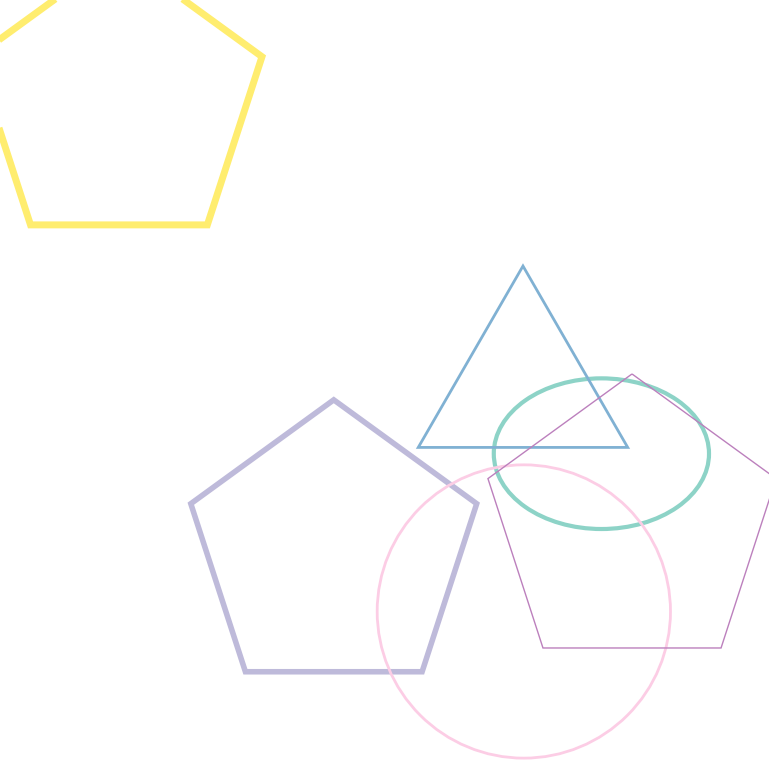[{"shape": "oval", "thickness": 1.5, "radius": 0.7, "center": [0.781, 0.411]}, {"shape": "pentagon", "thickness": 2, "radius": 0.98, "center": [0.433, 0.286]}, {"shape": "triangle", "thickness": 1, "radius": 0.79, "center": [0.679, 0.497]}, {"shape": "circle", "thickness": 1, "radius": 0.95, "center": [0.68, 0.206]}, {"shape": "pentagon", "thickness": 0.5, "radius": 0.98, "center": [0.821, 0.318]}, {"shape": "pentagon", "thickness": 2.5, "radius": 0.98, "center": [0.154, 0.866]}]